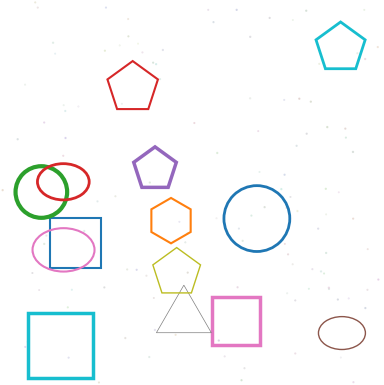[{"shape": "circle", "thickness": 2, "radius": 0.43, "center": [0.667, 0.432]}, {"shape": "square", "thickness": 1.5, "radius": 0.33, "center": [0.196, 0.368]}, {"shape": "hexagon", "thickness": 1.5, "radius": 0.29, "center": [0.444, 0.427]}, {"shape": "circle", "thickness": 3, "radius": 0.34, "center": [0.107, 0.501]}, {"shape": "oval", "thickness": 2, "radius": 0.34, "center": [0.164, 0.528]}, {"shape": "pentagon", "thickness": 1.5, "radius": 0.34, "center": [0.345, 0.772]}, {"shape": "pentagon", "thickness": 2.5, "radius": 0.29, "center": [0.403, 0.56]}, {"shape": "oval", "thickness": 1, "radius": 0.3, "center": [0.888, 0.135]}, {"shape": "oval", "thickness": 1.5, "radius": 0.4, "center": [0.165, 0.351]}, {"shape": "square", "thickness": 2.5, "radius": 0.31, "center": [0.613, 0.166]}, {"shape": "triangle", "thickness": 0.5, "radius": 0.41, "center": [0.478, 0.177]}, {"shape": "pentagon", "thickness": 1, "radius": 0.33, "center": [0.459, 0.292]}, {"shape": "pentagon", "thickness": 2, "radius": 0.34, "center": [0.885, 0.876]}, {"shape": "square", "thickness": 2.5, "radius": 0.42, "center": [0.157, 0.102]}]